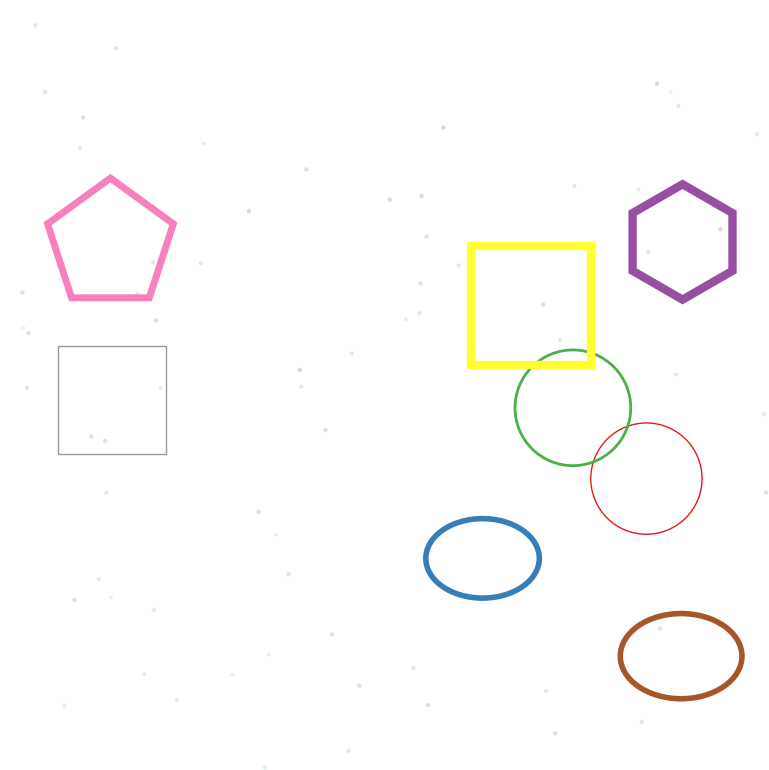[{"shape": "circle", "thickness": 0.5, "radius": 0.36, "center": [0.839, 0.378]}, {"shape": "oval", "thickness": 2, "radius": 0.37, "center": [0.627, 0.275]}, {"shape": "circle", "thickness": 1, "radius": 0.38, "center": [0.744, 0.47]}, {"shape": "hexagon", "thickness": 3, "radius": 0.37, "center": [0.886, 0.686]}, {"shape": "square", "thickness": 3, "radius": 0.39, "center": [0.69, 0.603]}, {"shape": "oval", "thickness": 2, "radius": 0.4, "center": [0.885, 0.148]}, {"shape": "pentagon", "thickness": 2.5, "radius": 0.43, "center": [0.143, 0.683]}, {"shape": "square", "thickness": 0.5, "radius": 0.35, "center": [0.145, 0.48]}]